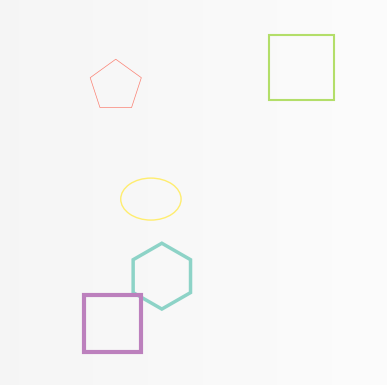[{"shape": "hexagon", "thickness": 2.5, "radius": 0.43, "center": [0.418, 0.283]}, {"shape": "pentagon", "thickness": 0.5, "radius": 0.35, "center": [0.299, 0.777]}, {"shape": "square", "thickness": 1.5, "radius": 0.42, "center": [0.777, 0.825]}, {"shape": "square", "thickness": 3, "radius": 0.37, "center": [0.29, 0.159]}, {"shape": "oval", "thickness": 1, "radius": 0.39, "center": [0.389, 0.483]}]